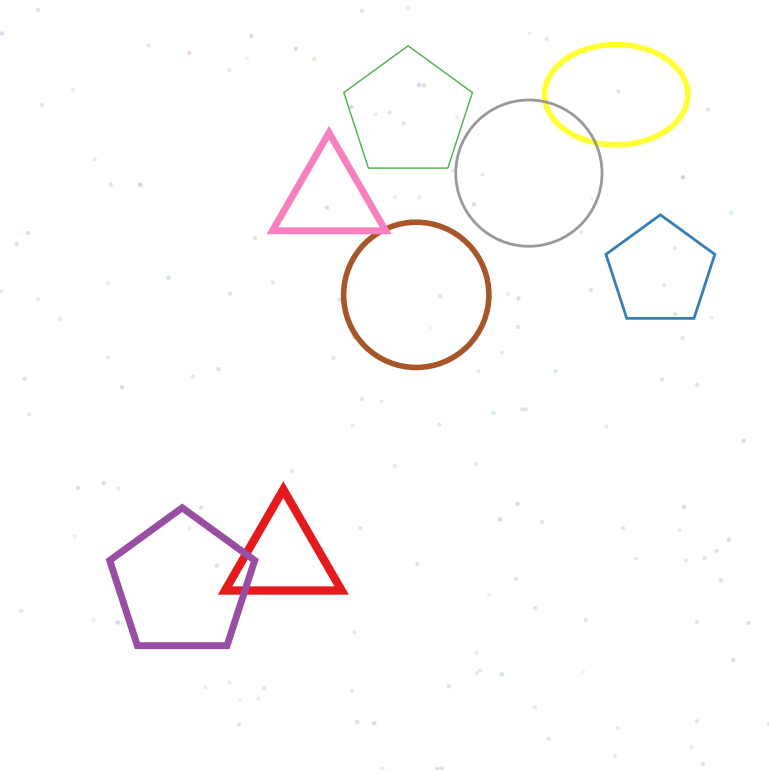[{"shape": "triangle", "thickness": 3, "radius": 0.44, "center": [0.368, 0.277]}, {"shape": "pentagon", "thickness": 1, "radius": 0.37, "center": [0.858, 0.647]}, {"shape": "pentagon", "thickness": 0.5, "radius": 0.44, "center": [0.53, 0.853]}, {"shape": "pentagon", "thickness": 2.5, "radius": 0.49, "center": [0.237, 0.242]}, {"shape": "oval", "thickness": 2, "radius": 0.47, "center": [0.8, 0.877]}, {"shape": "circle", "thickness": 2, "radius": 0.47, "center": [0.541, 0.617]}, {"shape": "triangle", "thickness": 2.5, "radius": 0.42, "center": [0.427, 0.743]}, {"shape": "circle", "thickness": 1, "radius": 0.47, "center": [0.687, 0.775]}]